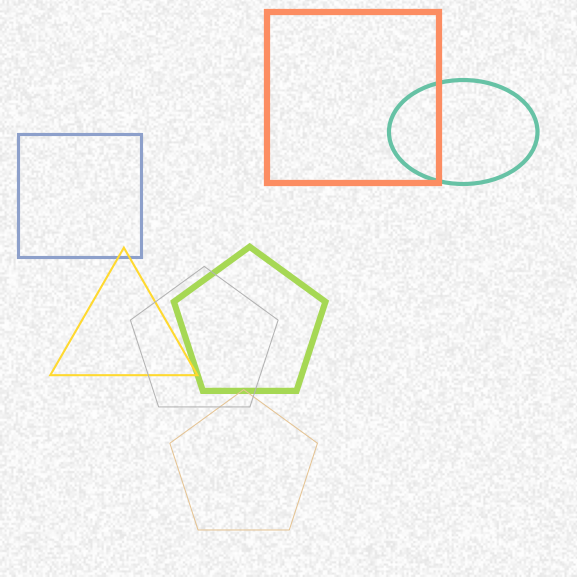[{"shape": "oval", "thickness": 2, "radius": 0.64, "center": [0.802, 0.771]}, {"shape": "square", "thickness": 3, "radius": 0.74, "center": [0.611, 0.83]}, {"shape": "square", "thickness": 1.5, "radius": 0.53, "center": [0.137, 0.66]}, {"shape": "pentagon", "thickness": 3, "radius": 0.69, "center": [0.432, 0.434]}, {"shape": "triangle", "thickness": 1, "radius": 0.74, "center": [0.215, 0.423]}, {"shape": "pentagon", "thickness": 0.5, "radius": 0.67, "center": [0.422, 0.19]}, {"shape": "pentagon", "thickness": 0.5, "radius": 0.67, "center": [0.354, 0.403]}]